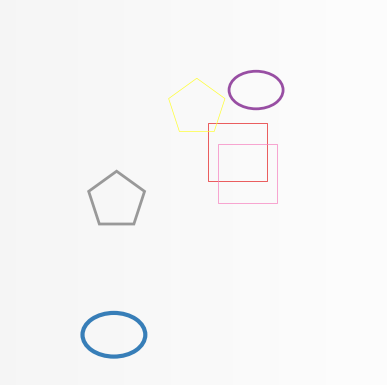[{"shape": "square", "thickness": 0.5, "radius": 0.38, "center": [0.614, 0.605]}, {"shape": "oval", "thickness": 3, "radius": 0.41, "center": [0.294, 0.131]}, {"shape": "oval", "thickness": 2, "radius": 0.35, "center": [0.661, 0.766]}, {"shape": "pentagon", "thickness": 0.5, "radius": 0.38, "center": [0.508, 0.72]}, {"shape": "square", "thickness": 0.5, "radius": 0.38, "center": [0.639, 0.549]}, {"shape": "pentagon", "thickness": 2, "radius": 0.38, "center": [0.301, 0.479]}]